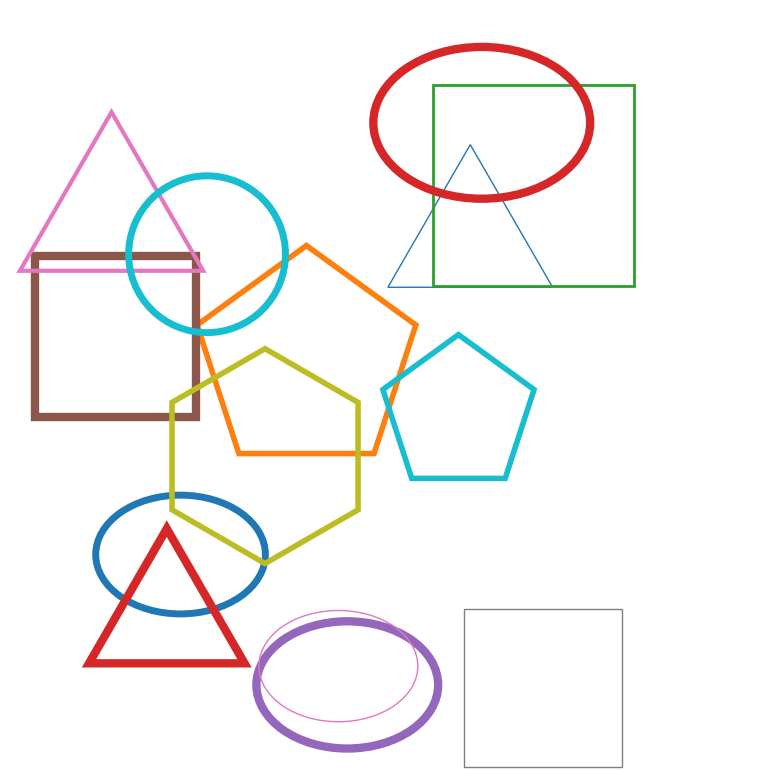[{"shape": "triangle", "thickness": 0.5, "radius": 0.62, "center": [0.611, 0.689]}, {"shape": "oval", "thickness": 2.5, "radius": 0.55, "center": [0.234, 0.28]}, {"shape": "pentagon", "thickness": 2, "radius": 0.75, "center": [0.398, 0.532]}, {"shape": "square", "thickness": 1, "radius": 0.65, "center": [0.693, 0.759]}, {"shape": "oval", "thickness": 3, "radius": 0.7, "center": [0.626, 0.841]}, {"shape": "triangle", "thickness": 3, "radius": 0.58, "center": [0.217, 0.197]}, {"shape": "oval", "thickness": 3, "radius": 0.59, "center": [0.451, 0.111]}, {"shape": "square", "thickness": 3, "radius": 0.52, "center": [0.15, 0.563]}, {"shape": "oval", "thickness": 0.5, "radius": 0.52, "center": [0.439, 0.135]}, {"shape": "triangle", "thickness": 1.5, "radius": 0.69, "center": [0.145, 0.717]}, {"shape": "square", "thickness": 0.5, "radius": 0.51, "center": [0.705, 0.106]}, {"shape": "hexagon", "thickness": 2, "radius": 0.7, "center": [0.344, 0.408]}, {"shape": "pentagon", "thickness": 2, "radius": 0.52, "center": [0.595, 0.462]}, {"shape": "circle", "thickness": 2.5, "radius": 0.51, "center": [0.269, 0.67]}]